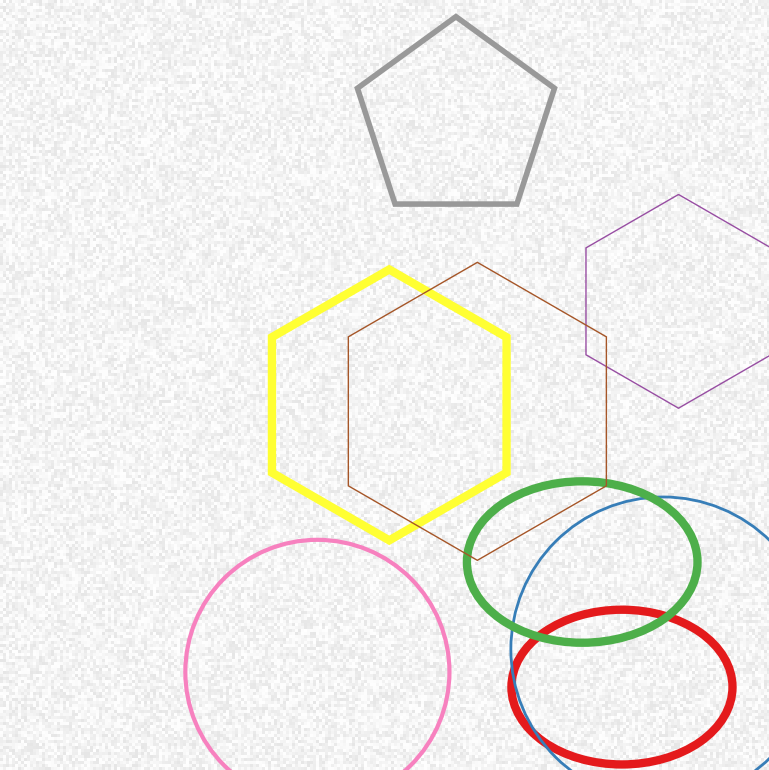[{"shape": "oval", "thickness": 3, "radius": 0.72, "center": [0.808, 0.108]}, {"shape": "circle", "thickness": 1, "radius": 0.99, "center": [0.861, 0.157]}, {"shape": "oval", "thickness": 3, "radius": 0.75, "center": [0.756, 0.27]}, {"shape": "hexagon", "thickness": 0.5, "radius": 0.69, "center": [0.881, 0.609]}, {"shape": "hexagon", "thickness": 3, "radius": 0.88, "center": [0.506, 0.474]}, {"shape": "hexagon", "thickness": 0.5, "radius": 0.97, "center": [0.62, 0.466]}, {"shape": "circle", "thickness": 1.5, "radius": 0.86, "center": [0.412, 0.127]}, {"shape": "pentagon", "thickness": 2, "radius": 0.67, "center": [0.592, 0.844]}]